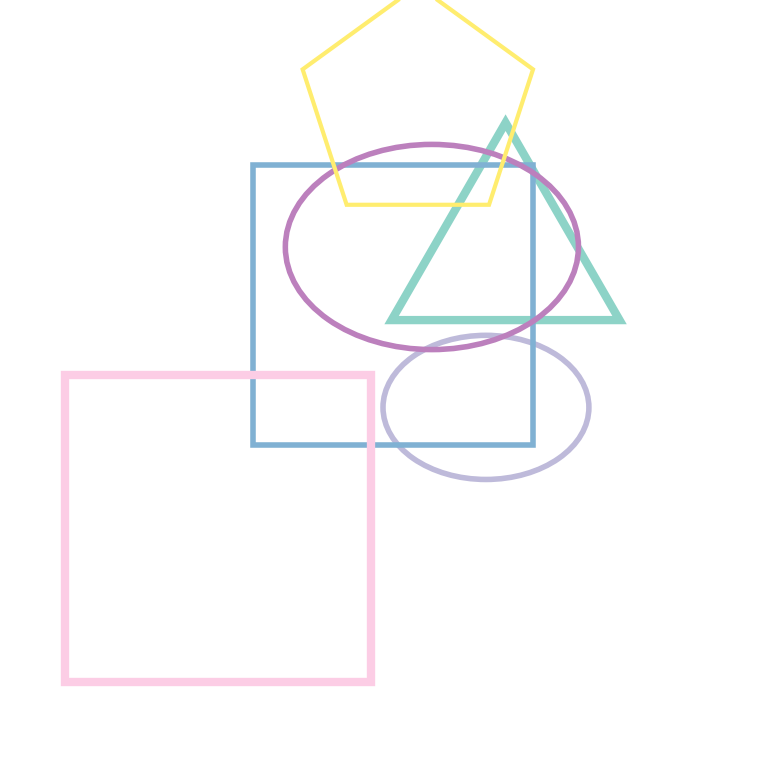[{"shape": "triangle", "thickness": 3, "radius": 0.85, "center": [0.657, 0.67]}, {"shape": "oval", "thickness": 2, "radius": 0.67, "center": [0.631, 0.471]}, {"shape": "square", "thickness": 2, "radius": 0.91, "center": [0.51, 0.604]}, {"shape": "square", "thickness": 3, "radius": 1.0, "center": [0.283, 0.314]}, {"shape": "oval", "thickness": 2, "radius": 0.95, "center": [0.561, 0.679]}, {"shape": "pentagon", "thickness": 1.5, "radius": 0.79, "center": [0.543, 0.861]}]